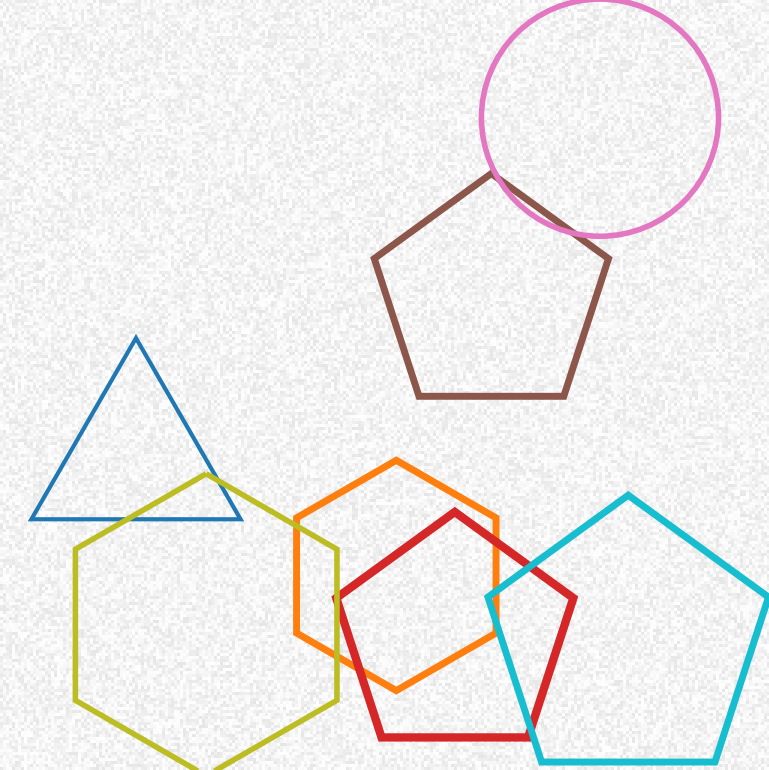[{"shape": "triangle", "thickness": 1.5, "radius": 0.78, "center": [0.177, 0.404]}, {"shape": "hexagon", "thickness": 2.5, "radius": 0.75, "center": [0.515, 0.253]}, {"shape": "pentagon", "thickness": 3, "radius": 0.81, "center": [0.591, 0.173]}, {"shape": "pentagon", "thickness": 2.5, "radius": 0.8, "center": [0.638, 0.615]}, {"shape": "circle", "thickness": 2, "radius": 0.77, "center": [0.779, 0.847]}, {"shape": "hexagon", "thickness": 2, "radius": 0.98, "center": [0.268, 0.189]}, {"shape": "pentagon", "thickness": 2.5, "radius": 0.96, "center": [0.816, 0.165]}]